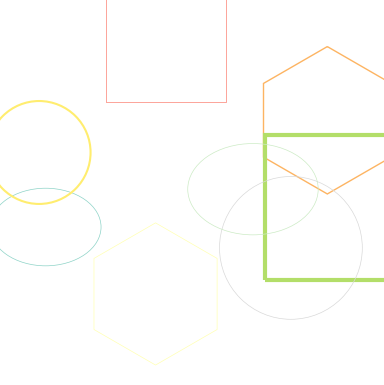[{"shape": "oval", "thickness": 0.5, "radius": 0.72, "center": [0.119, 0.41]}, {"shape": "hexagon", "thickness": 0.5, "radius": 0.92, "center": [0.404, 0.236]}, {"shape": "square", "thickness": 0.5, "radius": 0.77, "center": [0.431, 0.889]}, {"shape": "hexagon", "thickness": 1, "radius": 0.96, "center": [0.85, 0.688]}, {"shape": "square", "thickness": 3, "radius": 0.94, "center": [0.877, 0.46]}, {"shape": "circle", "thickness": 0.5, "radius": 0.93, "center": [0.756, 0.356]}, {"shape": "oval", "thickness": 0.5, "radius": 0.85, "center": [0.657, 0.509]}, {"shape": "circle", "thickness": 1.5, "radius": 0.67, "center": [0.102, 0.604]}]